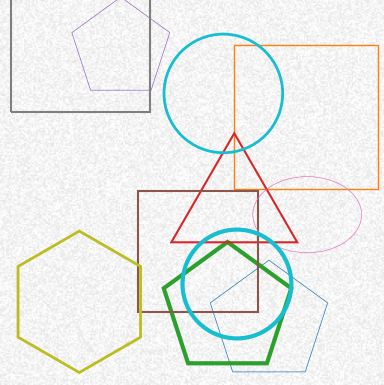[{"shape": "pentagon", "thickness": 0.5, "radius": 0.8, "center": [0.699, 0.164]}, {"shape": "square", "thickness": 1, "radius": 0.94, "center": [0.796, 0.695]}, {"shape": "pentagon", "thickness": 3, "radius": 0.87, "center": [0.591, 0.197]}, {"shape": "triangle", "thickness": 1.5, "radius": 0.94, "center": [0.609, 0.465]}, {"shape": "pentagon", "thickness": 0.5, "radius": 0.67, "center": [0.314, 0.874]}, {"shape": "square", "thickness": 1.5, "radius": 0.78, "center": [0.514, 0.347]}, {"shape": "oval", "thickness": 0.5, "radius": 0.71, "center": [0.798, 0.442]}, {"shape": "square", "thickness": 1.5, "radius": 0.9, "center": [0.209, 0.888]}, {"shape": "hexagon", "thickness": 2, "radius": 0.92, "center": [0.206, 0.216]}, {"shape": "circle", "thickness": 3, "radius": 0.71, "center": [0.615, 0.262]}, {"shape": "circle", "thickness": 2, "radius": 0.77, "center": [0.58, 0.757]}]